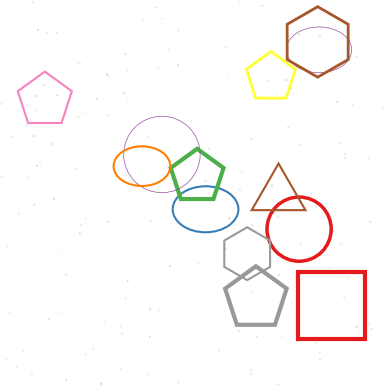[{"shape": "square", "thickness": 3, "radius": 0.44, "center": [0.862, 0.206]}, {"shape": "circle", "thickness": 2.5, "radius": 0.42, "center": [0.777, 0.405]}, {"shape": "oval", "thickness": 1.5, "radius": 0.43, "center": [0.534, 0.456]}, {"shape": "pentagon", "thickness": 3, "radius": 0.36, "center": [0.512, 0.541]}, {"shape": "oval", "thickness": 0.5, "radius": 0.42, "center": [0.829, 0.871]}, {"shape": "circle", "thickness": 0.5, "radius": 0.5, "center": [0.421, 0.599]}, {"shape": "oval", "thickness": 1.5, "radius": 0.37, "center": [0.369, 0.568]}, {"shape": "pentagon", "thickness": 2, "radius": 0.33, "center": [0.704, 0.799]}, {"shape": "hexagon", "thickness": 2, "radius": 0.46, "center": [0.825, 0.891]}, {"shape": "triangle", "thickness": 1.5, "radius": 0.4, "center": [0.724, 0.494]}, {"shape": "pentagon", "thickness": 1.5, "radius": 0.37, "center": [0.116, 0.74]}, {"shape": "pentagon", "thickness": 3, "radius": 0.42, "center": [0.665, 0.224]}, {"shape": "hexagon", "thickness": 1.5, "radius": 0.34, "center": [0.642, 0.341]}]